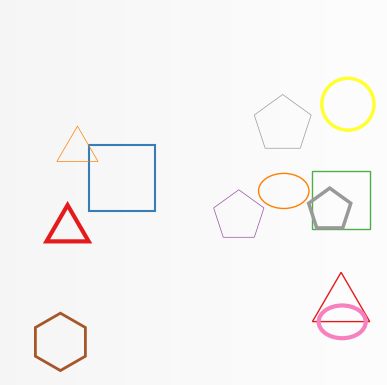[{"shape": "triangle", "thickness": 1, "radius": 0.43, "center": [0.88, 0.207]}, {"shape": "triangle", "thickness": 3, "radius": 0.31, "center": [0.174, 0.404]}, {"shape": "square", "thickness": 1.5, "radius": 0.43, "center": [0.314, 0.537]}, {"shape": "square", "thickness": 1, "radius": 0.37, "center": [0.881, 0.48]}, {"shape": "pentagon", "thickness": 0.5, "radius": 0.34, "center": [0.616, 0.439]}, {"shape": "triangle", "thickness": 0.5, "radius": 0.31, "center": [0.2, 0.611]}, {"shape": "oval", "thickness": 1, "radius": 0.33, "center": [0.732, 0.504]}, {"shape": "circle", "thickness": 2.5, "radius": 0.34, "center": [0.898, 0.729]}, {"shape": "hexagon", "thickness": 2, "radius": 0.37, "center": [0.156, 0.112]}, {"shape": "oval", "thickness": 3, "radius": 0.3, "center": [0.883, 0.164]}, {"shape": "pentagon", "thickness": 0.5, "radius": 0.39, "center": [0.73, 0.677]}, {"shape": "pentagon", "thickness": 2.5, "radius": 0.29, "center": [0.851, 0.454]}]